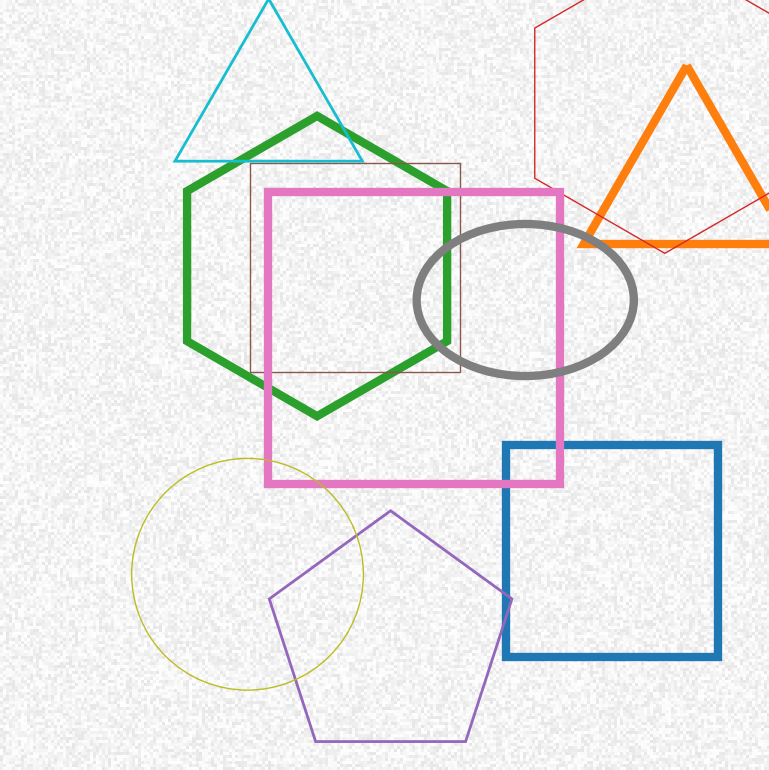[{"shape": "square", "thickness": 3, "radius": 0.69, "center": [0.795, 0.285]}, {"shape": "triangle", "thickness": 3, "radius": 0.77, "center": [0.892, 0.76]}, {"shape": "hexagon", "thickness": 3, "radius": 0.97, "center": [0.412, 0.654]}, {"shape": "hexagon", "thickness": 0.5, "radius": 0.98, "center": [0.863, 0.866]}, {"shape": "pentagon", "thickness": 1, "radius": 0.83, "center": [0.507, 0.171]}, {"shape": "square", "thickness": 0.5, "radius": 0.68, "center": [0.461, 0.653]}, {"shape": "square", "thickness": 3, "radius": 0.95, "center": [0.538, 0.561]}, {"shape": "oval", "thickness": 3, "radius": 0.71, "center": [0.682, 0.61]}, {"shape": "circle", "thickness": 0.5, "radius": 0.75, "center": [0.321, 0.254]}, {"shape": "triangle", "thickness": 1, "radius": 0.7, "center": [0.349, 0.861]}]